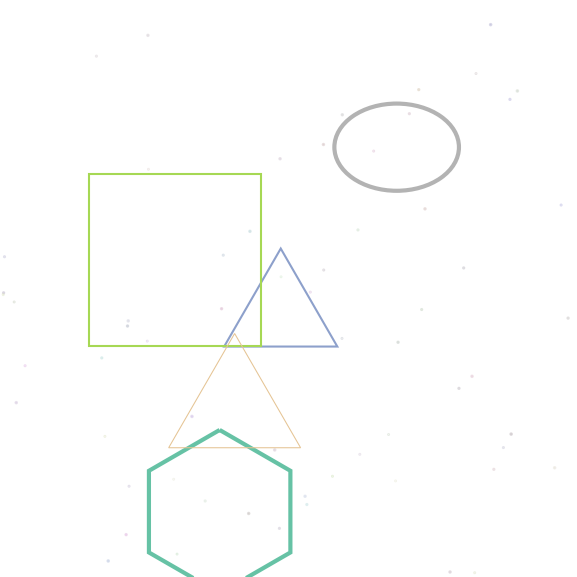[{"shape": "hexagon", "thickness": 2, "radius": 0.71, "center": [0.38, 0.113]}, {"shape": "triangle", "thickness": 1, "radius": 0.57, "center": [0.486, 0.456]}, {"shape": "square", "thickness": 1, "radius": 0.75, "center": [0.303, 0.55]}, {"shape": "triangle", "thickness": 0.5, "radius": 0.66, "center": [0.406, 0.29]}, {"shape": "oval", "thickness": 2, "radius": 0.54, "center": [0.687, 0.744]}]